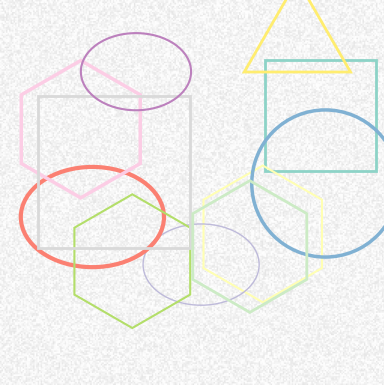[{"shape": "square", "thickness": 2, "radius": 0.72, "center": [0.832, 0.699]}, {"shape": "hexagon", "thickness": 1.5, "radius": 0.89, "center": [0.682, 0.392]}, {"shape": "oval", "thickness": 1, "radius": 0.75, "center": [0.522, 0.313]}, {"shape": "oval", "thickness": 3, "radius": 0.93, "center": [0.24, 0.436]}, {"shape": "circle", "thickness": 2.5, "radius": 0.96, "center": [0.845, 0.523]}, {"shape": "hexagon", "thickness": 1.5, "radius": 0.87, "center": [0.344, 0.322]}, {"shape": "hexagon", "thickness": 2.5, "radius": 0.89, "center": [0.21, 0.665]}, {"shape": "square", "thickness": 2, "radius": 0.99, "center": [0.295, 0.554]}, {"shape": "oval", "thickness": 1.5, "radius": 0.72, "center": [0.353, 0.814]}, {"shape": "hexagon", "thickness": 2, "radius": 0.85, "center": [0.649, 0.36]}, {"shape": "triangle", "thickness": 2, "radius": 0.8, "center": [0.772, 0.893]}]